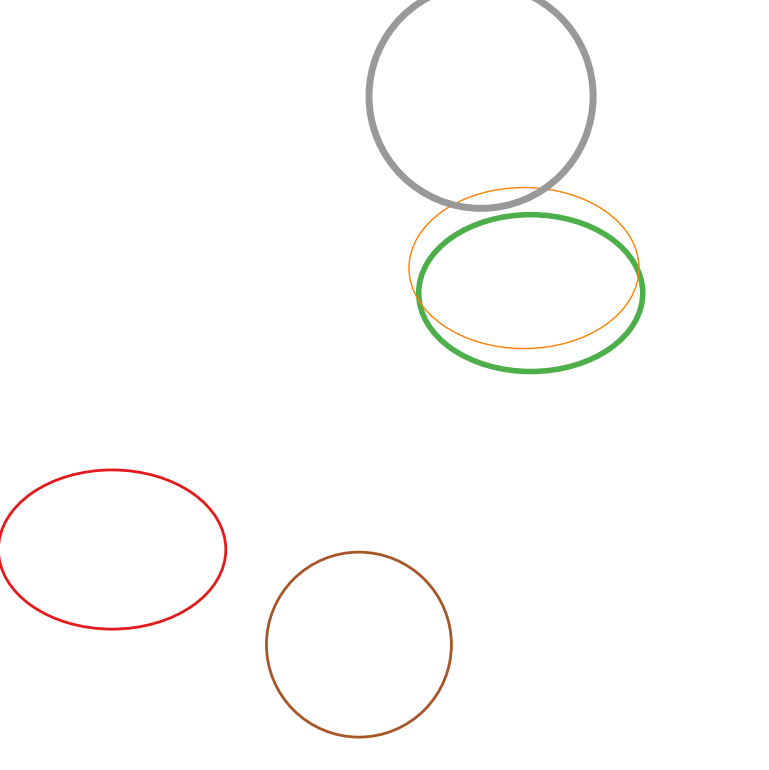[{"shape": "oval", "thickness": 1, "radius": 0.74, "center": [0.146, 0.286]}, {"shape": "oval", "thickness": 2, "radius": 0.73, "center": [0.689, 0.619]}, {"shape": "oval", "thickness": 0.5, "radius": 0.75, "center": [0.68, 0.652]}, {"shape": "circle", "thickness": 1, "radius": 0.6, "center": [0.466, 0.163]}, {"shape": "circle", "thickness": 2.5, "radius": 0.73, "center": [0.625, 0.875]}]